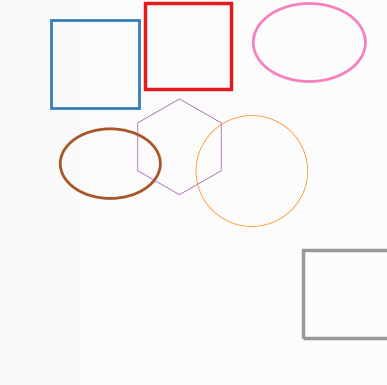[{"shape": "square", "thickness": 2.5, "radius": 0.56, "center": [0.485, 0.881]}, {"shape": "square", "thickness": 2, "radius": 0.57, "center": [0.245, 0.834]}, {"shape": "hexagon", "thickness": 0.5, "radius": 0.62, "center": [0.463, 0.619]}, {"shape": "circle", "thickness": 0.5, "radius": 0.72, "center": [0.65, 0.556]}, {"shape": "oval", "thickness": 2, "radius": 0.65, "center": [0.285, 0.575]}, {"shape": "oval", "thickness": 2, "radius": 0.72, "center": [0.798, 0.89]}, {"shape": "square", "thickness": 2.5, "radius": 0.57, "center": [0.895, 0.236]}]